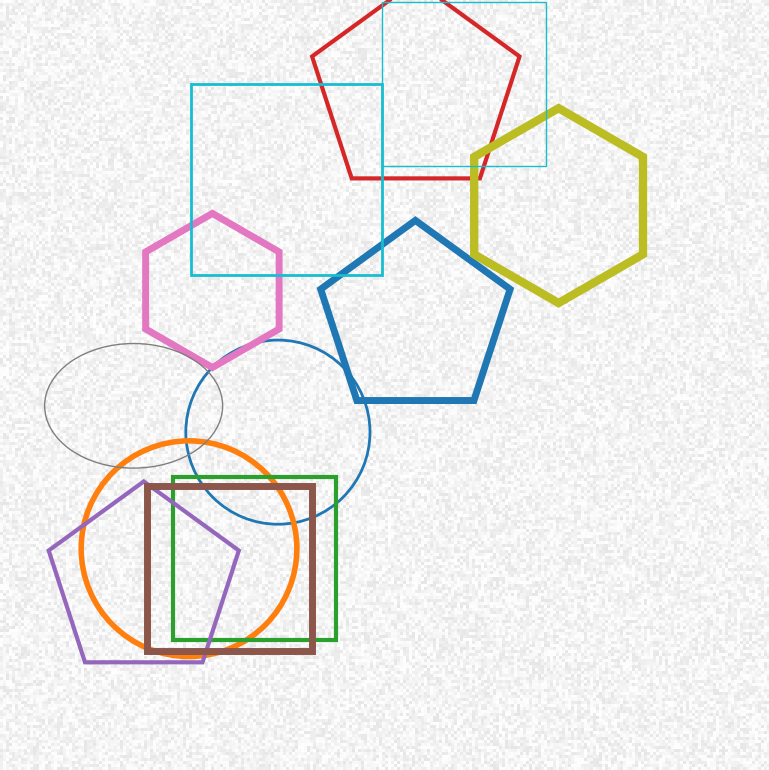[{"shape": "pentagon", "thickness": 2.5, "radius": 0.65, "center": [0.539, 0.584]}, {"shape": "circle", "thickness": 1, "radius": 0.6, "center": [0.361, 0.439]}, {"shape": "circle", "thickness": 2, "radius": 0.7, "center": [0.245, 0.287]}, {"shape": "square", "thickness": 1.5, "radius": 0.53, "center": [0.33, 0.275]}, {"shape": "pentagon", "thickness": 1.5, "radius": 0.71, "center": [0.54, 0.883]}, {"shape": "pentagon", "thickness": 1.5, "radius": 0.65, "center": [0.187, 0.245]}, {"shape": "square", "thickness": 2.5, "radius": 0.54, "center": [0.298, 0.261]}, {"shape": "hexagon", "thickness": 2.5, "radius": 0.5, "center": [0.276, 0.623]}, {"shape": "oval", "thickness": 0.5, "radius": 0.58, "center": [0.174, 0.473]}, {"shape": "hexagon", "thickness": 3, "radius": 0.63, "center": [0.725, 0.733]}, {"shape": "square", "thickness": 0.5, "radius": 0.53, "center": [0.602, 0.891]}, {"shape": "square", "thickness": 1, "radius": 0.62, "center": [0.373, 0.767]}]